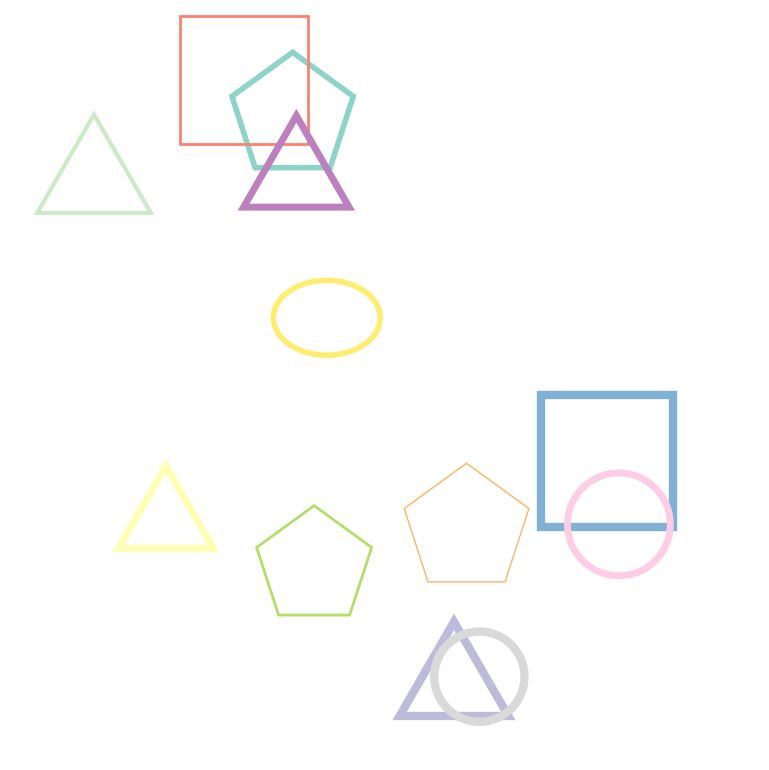[{"shape": "pentagon", "thickness": 2, "radius": 0.41, "center": [0.38, 0.849]}, {"shape": "triangle", "thickness": 2.5, "radius": 0.36, "center": [0.215, 0.324]}, {"shape": "triangle", "thickness": 3, "radius": 0.41, "center": [0.59, 0.111]}, {"shape": "square", "thickness": 1, "radius": 0.41, "center": [0.317, 0.896]}, {"shape": "square", "thickness": 3, "radius": 0.43, "center": [0.788, 0.401]}, {"shape": "pentagon", "thickness": 0.5, "radius": 0.43, "center": [0.606, 0.313]}, {"shape": "pentagon", "thickness": 1, "radius": 0.39, "center": [0.408, 0.265]}, {"shape": "circle", "thickness": 2.5, "radius": 0.33, "center": [0.804, 0.319]}, {"shape": "circle", "thickness": 3, "radius": 0.29, "center": [0.623, 0.121]}, {"shape": "triangle", "thickness": 2.5, "radius": 0.4, "center": [0.385, 0.771]}, {"shape": "triangle", "thickness": 1.5, "radius": 0.43, "center": [0.122, 0.766]}, {"shape": "oval", "thickness": 2, "radius": 0.35, "center": [0.424, 0.587]}]